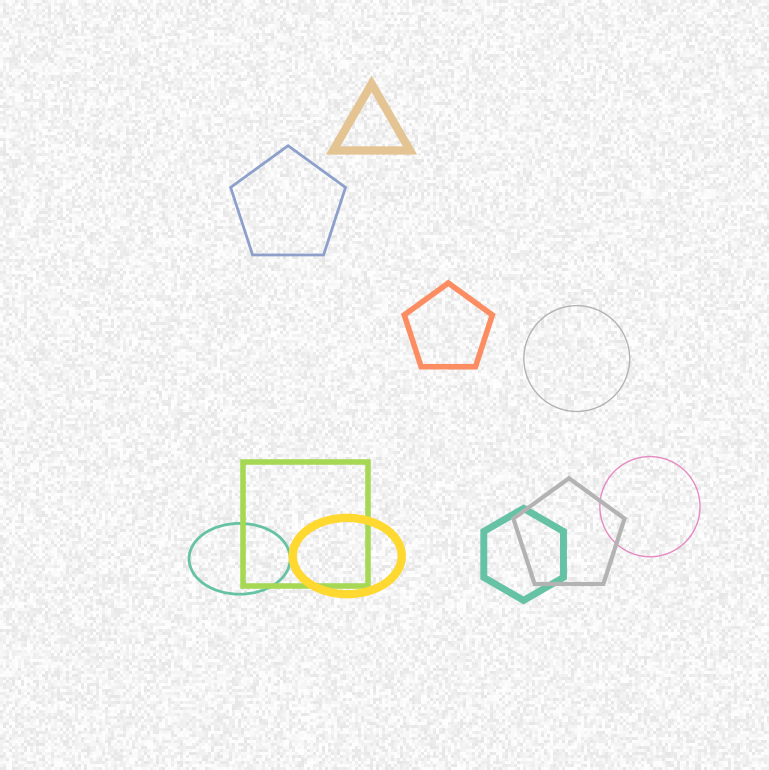[{"shape": "hexagon", "thickness": 2.5, "radius": 0.3, "center": [0.68, 0.28]}, {"shape": "oval", "thickness": 1, "radius": 0.33, "center": [0.311, 0.274]}, {"shape": "pentagon", "thickness": 2, "radius": 0.3, "center": [0.582, 0.572]}, {"shape": "pentagon", "thickness": 1, "radius": 0.39, "center": [0.374, 0.732]}, {"shape": "circle", "thickness": 0.5, "radius": 0.33, "center": [0.844, 0.342]}, {"shape": "square", "thickness": 2, "radius": 0.4, "center": [0.397, 0.319]}, {"shape": "oval", "thickness": 3, "radius": 0.35, "center": [0.451, 0.278]}, {"shape": "triangle", "thickness": 3, "radius": 0.29, "center": [0.483, 0.833]}, {"shape": "pentagon", "thickness": 1.5, "radius": 0.38, "center": [0.739, 0.303]}, {"shape": "circle", "thickness": 0.5, "radius": 0.34, "center": [0.749, 0.534]}]